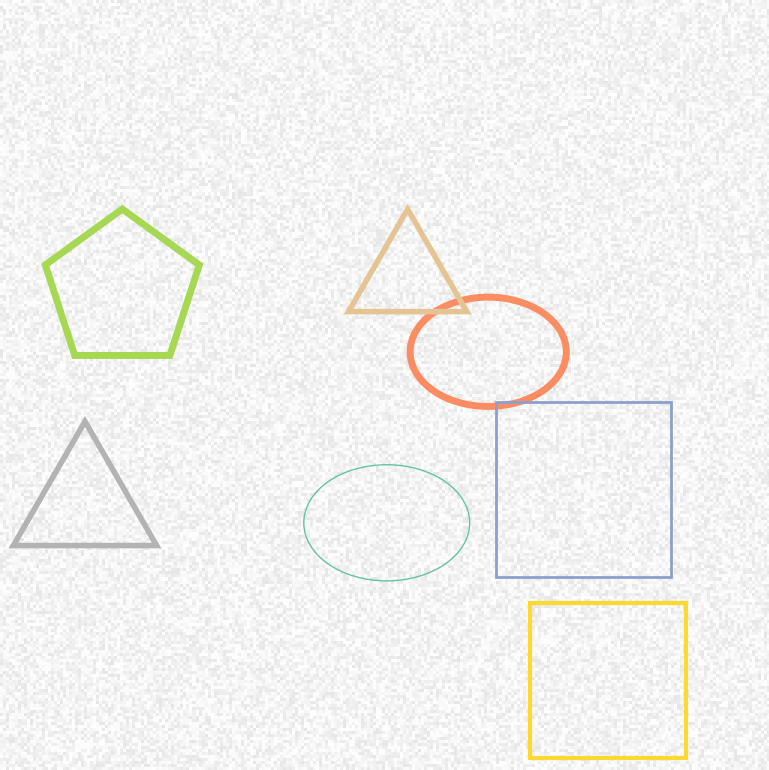[{"shape": "oval", "thickness": 0.5, "radius": 0.54, "center": [0.502, 0.321]}, {"shape": "oval", "thickness": 2.5, "radius": 0.51, "center": [0.634, 0.543]}, {"shape": "square", "thickness": 1, "radius": 0.57, "center": [0.758, 0.364]}, {"shape": "pentagon", "thickness": 2.5, "radius": 0.53, "center": [0.159, 0.623]}, {"shape": "square", "thickness": 1.5, "radius": 0.51, "center": [0.79, 0.116]}, {"shape": "triangle", "thickness": 2, "radius": 0.44, "center": [0.529, 0.64]}, {"shape": "triangle", "thickness": 2, "radius": 0.54, "center": [0.11, 0.345]}]